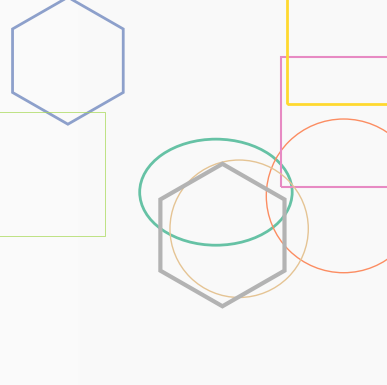[{"shape": "oval", "thickness": 2, "radius": 0.98, "center": [0.557, 0.501]}, {"shape": "circle", "thickness": 1, "radius": 1.0, "center": [0.887, 0.491]}, {"shape": "hexagon", "thickness": 2, "radius": 0.82, "center": [0.175, 0.842]}, {"shape": "square", "thickness": 1.5, "radius": 0.84, "center": [0.893, 0.683]}, {"shape": "square", "thickness": 0.5, "radius": 0.8, "center": [0.111, 0.548]}, {"shape": "square", "thickness": 2, "radius": 0.76, "center": [0.891, 0.881]}, {"shape": "circle", "thickness": 1, "radius": 0.89, "center": [0.617, 0.406]}, {"shape": "hexagon", "thickness": 3, "radius": 0.92, "center": [0.574, 0.389]}]